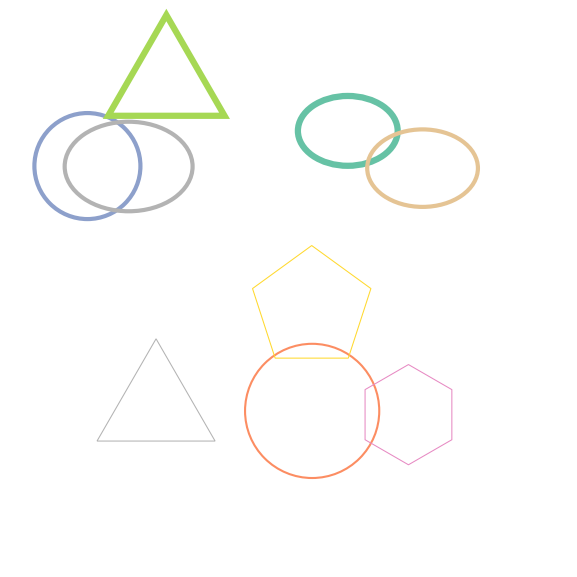[{"shape": "oval", "thickness": 3, "radius": 0.43, "center": [0.602, 0.773]}, {"shape": "circle", "thickness": 1, "radius": 0.58, "center": [0.541, 0.288]}, {"shape": "circle", "thickness": 2, "radius": 0.46, "center": [0.151, 0.712]}, {"shape": "hexagon", "thickness": 0.5, "radius": 0.43, "center": [0.707, 0.281]}, {"shape": "triangle", "thickness": 3, "radius": 0.58, "center": [0.288, 0.857]}, {"shape": "pentagon", "thickness": 0.5, "radius": 0.54, "center": [0.54, 0.466]}, {"shape": "oval", "thickness": 2, "radius": 0.48, "center": [0.732, 0.708]}, {"shape": "triangle", "thickness": 0.5, "radius": 0.59, "center": [0.27, 0.294]}, {"shape": "oval", "thickness": 2, "radius": 0.55, "center": [0.223, 0.711]}]